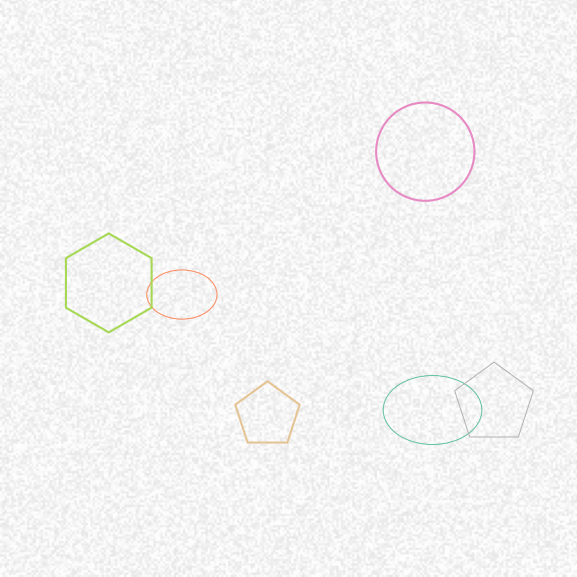[{"shape": "oval", "thickness": 0.5, "radius": 0.43, "center": [0.749, 0.289]}, {"shape": "oval", "thickness": 0.5, "radius": 0.3, "center": [0.315, 0.489]}, {"shape": "circle", "thickness": 1, "radius": 0.43, "center": [0.736, 0.737]}, {"shape": "hexagon", "thickness": 1, "radius": 0.43, "center": [0.188, 0.509]}, {"shape": "pentagon", "thickness": 1, "radius": 0.29, "center": [0.463, 0.28]}, {"shape": "pentagon", "thickness": 0.5, "radius": 0.36, "center": [0.855, 0.3]}]